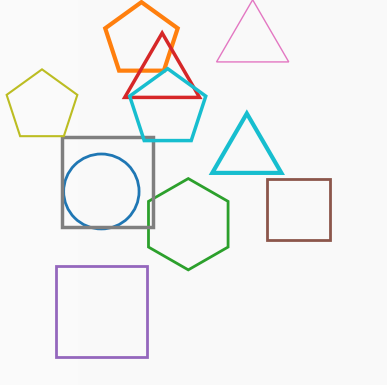[{"shape": "circle", "thickness": 2, "radius": 0.49, "center": [0.262, 0.503]}, {"shape": "pentagon", "thickness": 3, "radius": 0.49, "center": [0.365, 0.896]}, {"shape": "hexagon", "thickness": 2, "radius": 0.59, "center": [0.486, 0.418]}, {"shape": "triangle", "thickness": 2.5, "radius": 0.56, "center": [0.418, 0.803]}, {"shape": "square", "thickness": 2, "radius": 0.59, "center": [0.261, 0.191]}, {"shape": "square", "thickness": 2, "radius": 0.4, "center": [0.77, 0.456]}, {"shape": "triangle", "thickness": 1, "radius": 0.54, "center": [0.652, 0.893]}, {"shape": "square", "thickness": 2.5, "radius": 0.58, "center": [0.278, 0.528]}, {"shape": "pentagon", "thickness": 1.5, "radius": 0.48, "center": [0.108, 0.724]}, {"shape": "pentagon", "thickness": 2.5, "radius": 0.52, "center": [0.433, 0.718]}, {"shape": "triangle", "thickness": 3, "radius": 0.51, "center": [0.637, 0.602]}]